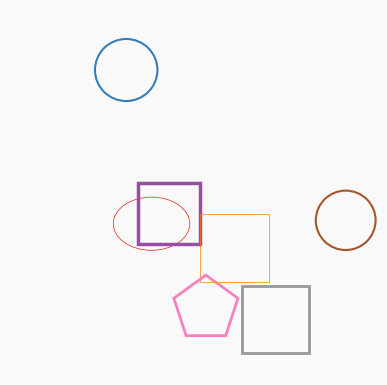[{"shape": "oval", "thickness": 0.5, "radius": 0.49, "center": [0.391, 0.419]}, {"shape": "circle", "thickness": 1.5, "radius": 0.4, "center": [0.326, 0.818]}, {"shape": "square", "thickness": 2.5, "radius": 0.4, "center": [0.436, 0.446]}, {"shape": "square", "thickness": 0.5, "radius": 0.44, "center": [0.605, 0.356]}, {"shape": "circle", "thickness": 1.5, "radius": 0.39, "center": [0.892, 0.428]}, {"shape": "pentagon", "thickness": 2, "radius": 0.43, "center": [0.531, 0.198]}, {"shape": "square", "thickness": 2, "radius": 0.44, "center": [0.711, 0.171]}]